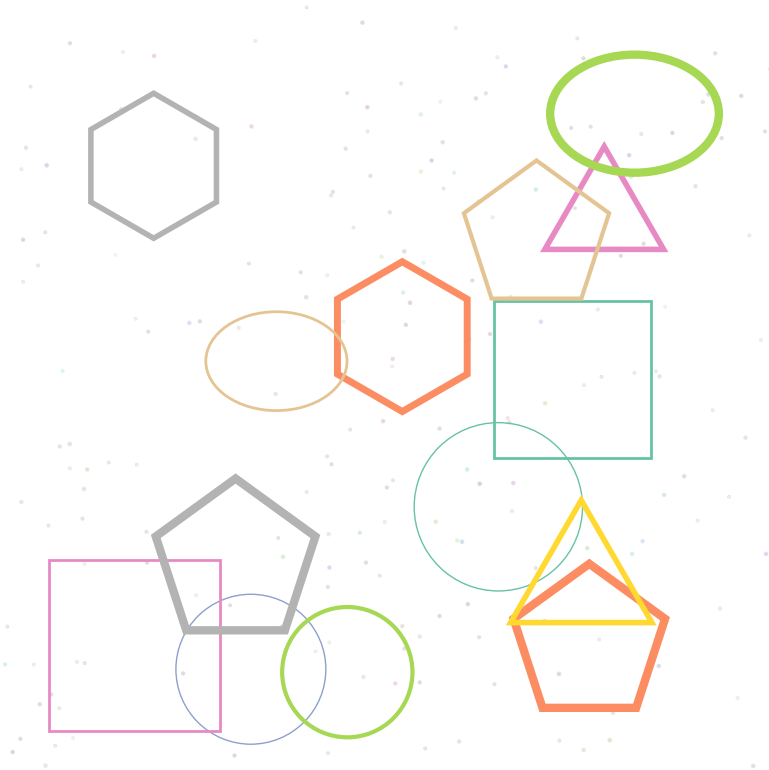[{"shape": "circle", "thickness": 0.5, "radius": 0.55, "center": [0.647, 0.342]}, {"shape": "square", "thickness": 1, "radius": 0.51, "center": [0.744, 0.507]}, {"shape": "pentagon", "thickness": 3, "radius": 0.52, "center": [0.765, 0.164]}, {"shape": "hexagon", "thickness": 2.5, "radius": 0.49, "center": [0.522, 0.563]}, {"shape": "circle", "thickness": 0.5, "radius": 0.49, "center": [0.326, 0.131]}, {"shape": "square", "thickness": 1, "radius": 0.56, "center": [0.174, 0.162]}, {"shape": "triangle", "thickness": 2, "radius": 0.45, "center": [0.785, 0.721]}, {"shape": "oval", "thickness": 3, "radius": 0.55, "center": [0.824, 0.852]}, {"shape": "circle", "thickness": 1.5, "radius": 0.42, "center": [0.451, 0.127]}, {"shape": "triangle", "thickness": 2, "radius": 0.53, "center": [0.755, 0.244]}, {"shape": "pentagon", "thickness": 1.5, "radius": 0.5, "center": [0.697, 0.692]}, {"shape": "oval", "thickness": 1, "radius": 0.46, "center": [0.359, 0.531]}, {"shape": "hexagon", "thickness": 2, "radius": 0.47, "center": [0.2, 0.785]}, {"shape": "pentagon", "thickness": 3, "radius": 0.54, "center": [0.306, 0.27]}]